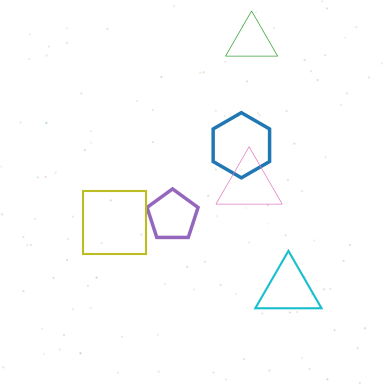[{"shape": "hexagon", "thickness": 2.5, "radius": 0.42, "center": [0.627, 0.623]}, {"shape": "triangle", "thickness": 0.5, "radius": 0.39, "center": [0.653, 0.893]}, {"shape": "pentagon", "thickness": 2.5, "radius": 0.35, "center": [0.448, 0.44]}, {"shape": "triangle", "thickness": 0.5, "radius": 0.5, "center": [0.647, 0.519]}, {"shape": "square", "thickness": 1.5, "radius": 0.4, "center": [0.297, 0.422]}, {"shape": "triangle", "thickness": 1.5, "radius": 0.5, "center": [0.749, 0.249]}]